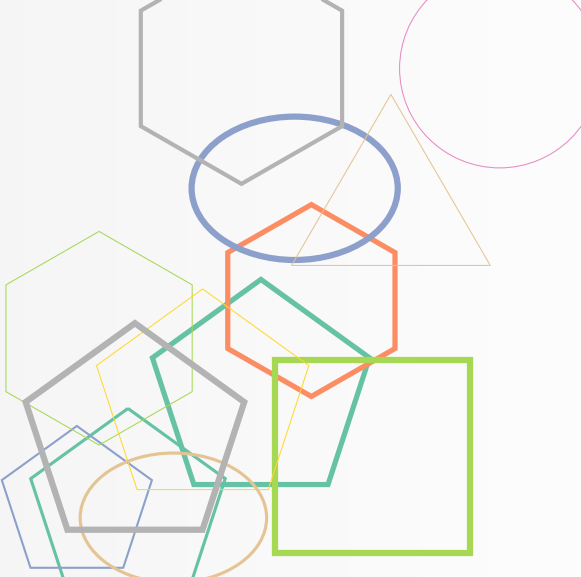[{"shape": "pentagon", "thickness": 2.5, "radius": 0.98, "center": [0.449, 0.319]}, {"shape": "pentagon", "thickness": 1.5, "radius": 0.88, "center": [0.22, 0.116]}, {"shape": "hexagon", "thickness": 2.5, "radius": 0.83, "center": [0.536, 0.479]}, {"shape": "oval", "thickness": 3, "radius": 0.89, "center": [0.507, 0.673]}, {"shape": "pentagon", "thickness": 1, "radius": 0.68, "center": [0.132, 0.126]}, {"shape": "circle", "thickness": 0.5, "radius": 0.86, "center": [0.86, 0.881]}, {"shape": "square", "thickness": 3, "radius": 0.84, "center": [0.641, 0.209]}, {"shape": "hexagon", "thickness": 0.5, "radius": 0.92, "center": [0.17, 0.413]}, {"shape": "pentagon", "thickness": 0.5, "radius": 0.96, "center": [0.349, 0.307]}, {"shape": "oval", "thickness": 1.5, "radius": 0.8, "center": [0.298, 0.102]}, {"shape": "triangle", "thickness": 0.5, "radius": 0.99, "center": [0.673, 0.638]}, {"shape": "pentagon", "thickness": 3, "radius": 0.99, "center": [0.232, 0.242]}, {"shape": "hexagon", "thickness": 2, "radius": 1.0, "center": [0.415, 0.881]}]